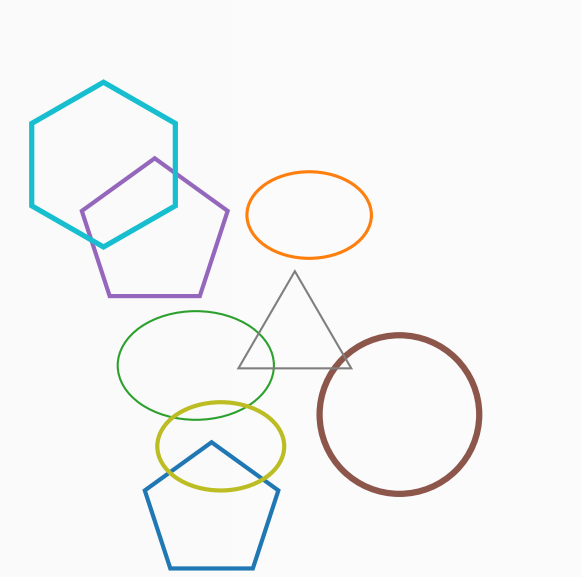[{"shape": "pentagon", "thickness": 2, "radius": 0.6, "center": [0.364, 0.113]}, {"shape": "oval", "thickness": 1.5, "radius": 0.54, "center": [0.532, 0.627]}, {"shape": "oval", "thickness": 1, "radius": 0.67, "center": [0.337, 0.366]}, {"shape": "pentagon", "thickness": 2, "radius": 0.66, "center": [0.266, 0.593]}, {"shape": "circle", "thickness": 3, "radius": 0.69, "center": [0.687, 0.281]}, {"shape": "triangle", "thickness": 1, "radius": 0.56, "center": [0.507, 0.417]}, {"shape": "oval", "thickness": 2, "radius": 0.55, "center": [0.38, 0.226]}, {"shape": "hexagon", "thickness": 2.5, "radius": 0.71, "center": [0.178, 0.714]}]